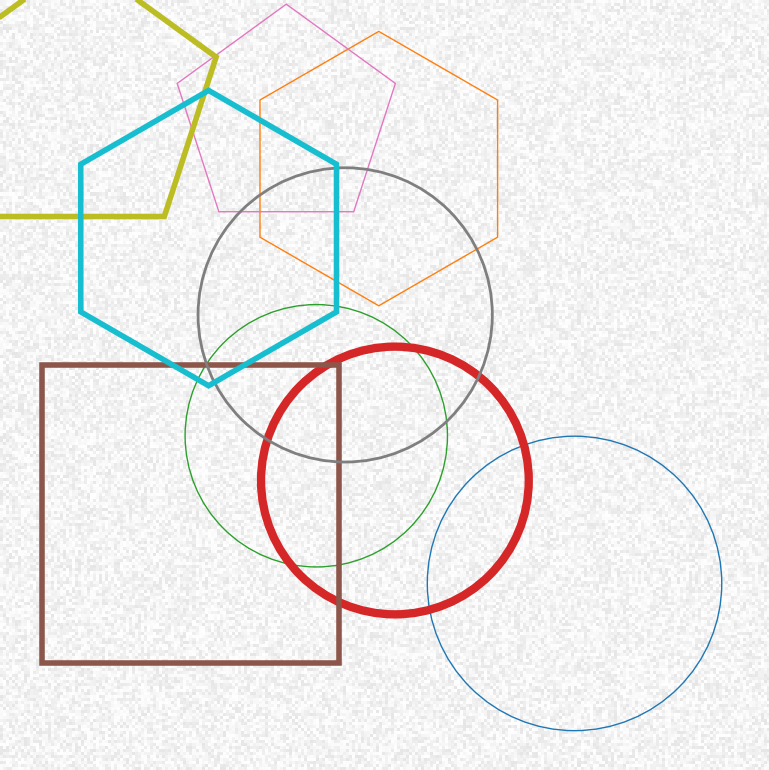[{"shape": "circle", "thickness": 0.5, "radius": 0.96, "center": [0.746, 0.242]}, {"shape": "hexagon", "thickness": 0.5, "radius": 0.89, "center": [0.492, 0.781]}, {"shape": "circle", "thickness": 0.5, "radius": 0.85, "center": [0.411, 0.434]}, {"shape": "circle", "thickness": 3, "radius": 0.87, "center": [0.513, 0.376]}, {"shape": "square", "thickness": 2, "radius": 0.97, "center": [0.248, 0.332]}, {"shape": "pentagon", "thickness": 0.5, "radius": 0.74, "center": [0.372, 0.846]}, {"shape": "circle", "thickness": 1, "radius": 0.96, "center": [0.448, 0.591]}, {"shape": "pentagon", "thickness": 2, "radius": 0.93, "center": [0.105, 0.869]}, {"shape": "hexagon", "thickness": 2, "radius": 0.96, "center": [0.271, 0.691]}]